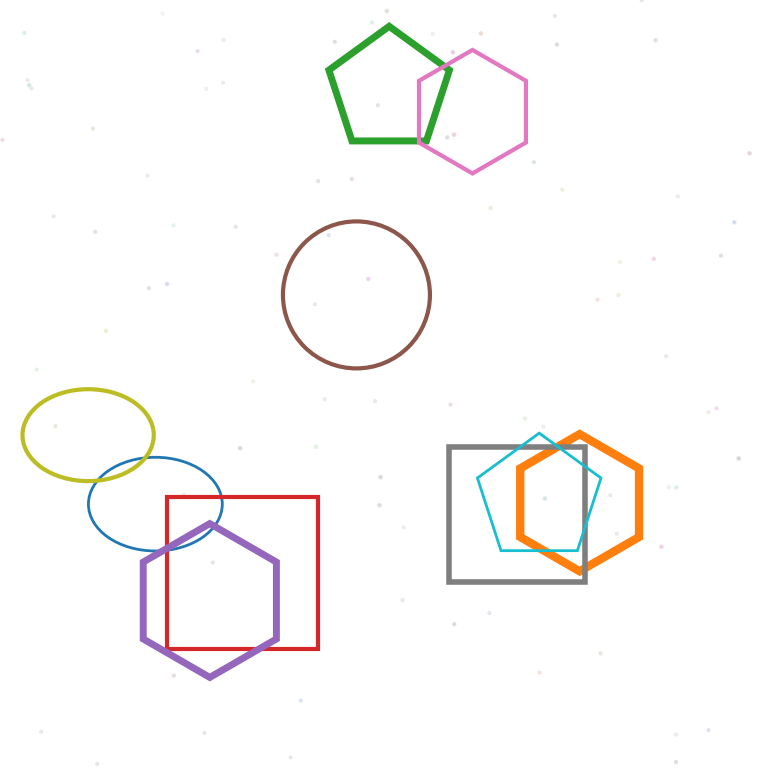[{"shape": "oval", "thickness": 1, "radius": 0.43, "center": [0.202, 0.345]}, {"shape": "hexagon", "thickness": 3, "radius": 0.45, "center": [0.753, 0.347]}, {"shape": "pentagon", "thickness": 2.5, "radius": 0.41, "center": [0.505, 0.884]}, {"shape": "square", "thickness": 1.5, "radius": 0.49, "center": [0.315, 0.256]}, {"shape": "hexagon", "thickness": 2.5, "radius": 0.5, "center": [0.272, 0.22]}, {"shape": "circle", "thickness": 1.5, "radius": 0.48, "center": [0.463, 0.617]}, {"shape": "hexagon", "thickness": 1.5, "radius": 0.4, "center": [0.614, 0.855]}, {"shape": "square", "thickness": 2, "radius": 0.44, "center": [0.671, 0.332]}, {"shape": "oval", "thickness": 1.5, "radius": 0.43, "center": [0.114, 0.435]}, {"shape": "pentagon", "thickness": 1, "radius": 0.42, "center": [0.7, 0.353]}]